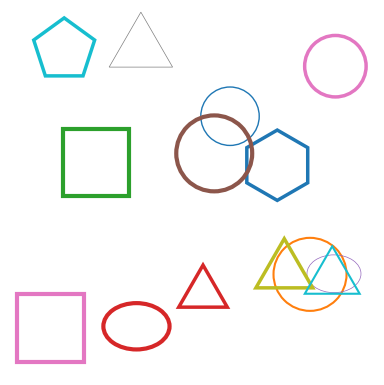[{"shape": "circle", "thickness": 1, "radius": 0.38, "center": [0.597, 0.698]}, {"shape": "hexagon", "thickness": 2.5, "radius": 0.46, "center": [0.72, 0.571]}, {"shape": "circle", "thickness": 1.5, "radius": 0.47, "center": [0.805, 0.287]}, {"shape": "square", "thickness": 3, "radius": 0.43, "center": [0.249, 0.578]}, {"shape": "oval", "thickness": 3, "radius": 0.43, "center": [0.354, 0.153]}, {"shape": "triangle", "thickness": 2.5, "radius": 0.36, "center": [0.527, 0.239]}, {"shape": "oval", "thickness": 0.5, "radius": 0.35, "center": [0.867, 0.289]}, {"shape": "circle", "thickness": 3, "radius": 0.49, "center": [0.556, 0.602]}, {"shape": "circle", "thickness": 2.5, "radius": 0.4, "center": [0.871, 0.828]}, {"shape": "square", "thickness": 3, "radius": 0.44, "center": [0.131, 0.148]}, {"shape": "triangle", "thickness": 0.5, "radius": 0.48, "center": [0.366, 0.873]}, {"shape": "triangle", "thickness": 2.5, "radius": 0.43, "center": [0.738, 0.295]}, {"shape": "triangle", "thickness": 1.5, "radius": 0.41, "center": [0.863, 0.278]}, {"shape": "pentagon", "thickness": 2.5, "radius": 0.42, "center": [0.167, 0.87]}]